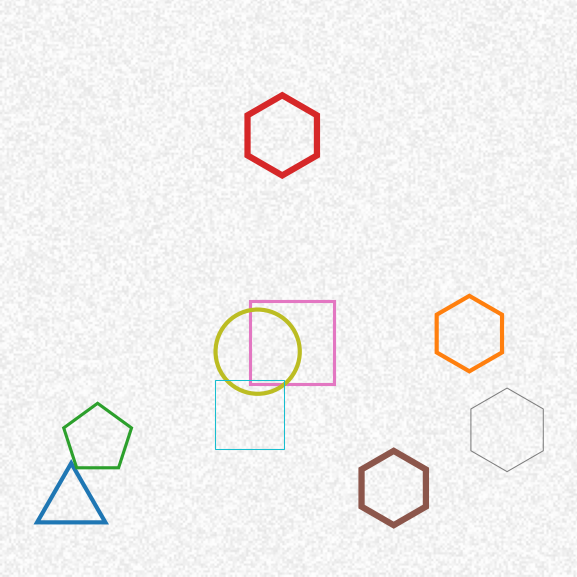[{"shape": "triangle", "thickness": 2, "radius": 0.34, "center": [0.123, 0.129]}, {"shape": "hexagon", "thickness": 2, "radius": 0.33, "center": [0.813, 0.422]}, {"shape": "pentagon", "thickness": 1.5, "radius": 0.31, "center": [0.169, 0.239]}, {"shape": "hexagon", "thickness": 3, "radius": 0.35, "center": [0.489, 0.765]}, {"shape": "hexagon", "thickness": 3, "radius": 0.32, "center": [0.682, 0.154]}, {"shape": "square", "thickness": 1.5, "radius": 0.36, "center": [0.506, 0.406]}, {"shape": "hexagon", "thickness": 0.5, "radius": 0.36, "center": [0.878, 0.255]}, {"shape": "circle", "thickness": 2, "radius": 0.36, "center": [0.446, 0.39]}, {"shape": "square", "thickness": 0.5, "radius": 0.3, "center": [0.432, 0.281]}]